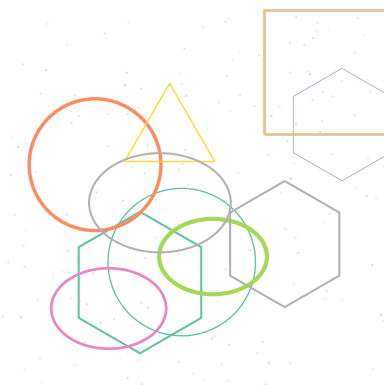[{"shape": "circle", "thickness": 1, "radius": 0.96, "center": [0.472, 0.319]}, {"shape": "hexagon", "thickness": 1.5, "radius": 0.92, "center": [0.364, 0.266]}, {"shape": "circle", "thickness": 2.5, "radius": 0.86, "center": [0.247, 0.572]}, {"shape": "hexagon", "thickness": 0.5, "radius": 0.73, "center": [0.888, 0.676]}, {"shape": "oval", "thickness": 2, "radius": 0.75, "center": [0.282, 0.199]}, {"shape": "oval", "thickness": 3, "radius": 0.7, "center": [0.553, 0.334]}, {"shape": "triangle", "thickness": 1, "radius": 0.68, "center": [0.441, 0.648]}, {"shape": "square", "thickness": 2, "radius": 0.81, "center": [0.847, 0.813]}, {"shape": "hexagon", "thickness": 1.5, "radius": 0.82, "center": [0.739, 0.366]}, {"shape": "oval", "thickness": 1.5, "radius": 0.92, "center": [0.415, 0.473]}]